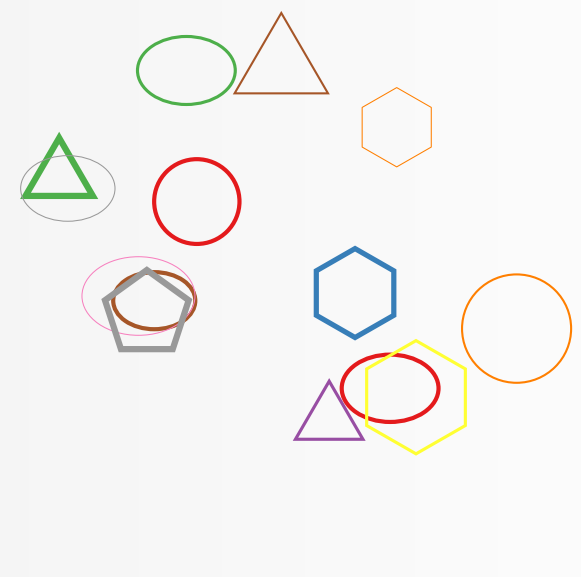[{"shape": "oval", "thickness": 2, "radius": 0.42, "center": [0.671, 0.327]}, {"shape": "circle", "thickness": 2, "radius": 0.37, "center": [0.339, 0.65]}, {"shape": "hexagon", "thickness": 2.5, "radius": 0.38, "center": [0.611, 0.492]}, {"shape": "oval", "thickness": 1.5, "radius": 0.42, "center": [0.321, 0.877]}, {"shape": "triangle", "thickness": 3, "radius": 0.33, "center": [0.102, 0.693]}, {"shape": "triangle", "thickness": 1.5, "radius": 0.34, "center": [0.566, 0.272]}, {"shape": "circle", "thickness": 1, "radius": 0.47, "center": [0.889, 0.43]}, {"shape": "hexagon", "thickness": 0.5, "radius": 0.34, "center": [0.683, 0.779]}, {"shape": "hexagon", "thickness": 1.5, "radius": 0.49, "center": [0.716, 0.311]}, {"shape": "triangle", "thickness": 1, "radius": 0.46, "center": [0.484, 0.884]}, {"shape": "oval", "thickness": 2, "radius": 0.35, "center": [0.265, 0.478]}, {"shape": "oval", "thickness": 0.5, "radius": 0.49, "center": [0.238, 0.487]}, {"shape": "pentagon", "thickness": 3, "radius": 0.38, "center": [0.253, 0.456]}, {"shape": "oval", "thickness": 0.5, "radius": 0.41, "center": [0.117, 0.673]}]